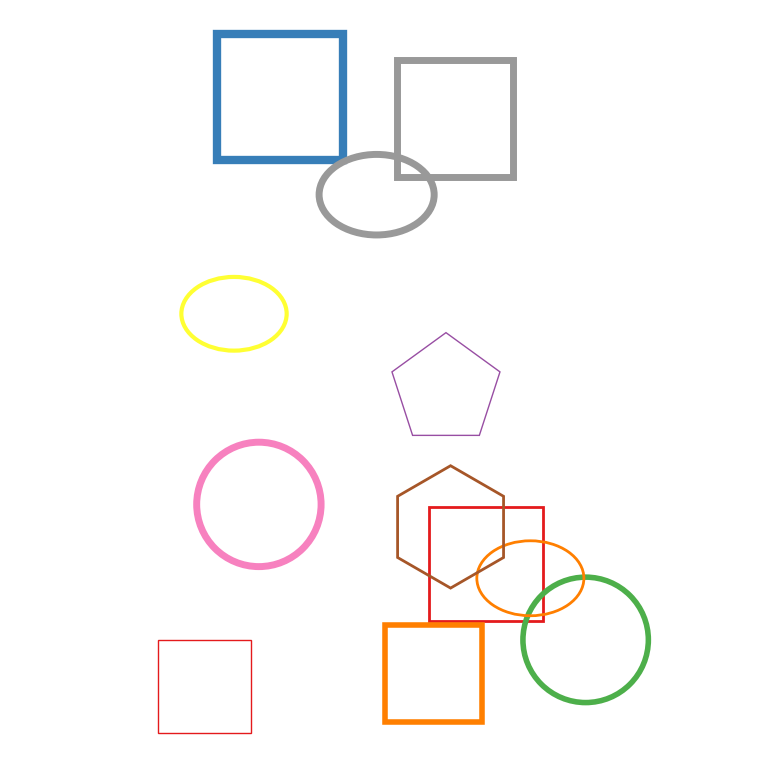[{"shape": "square", "thickness": 0.5, "radius": 0.3, "center": [0.266, 0.108]}, {"shape": "square", "thickness": 1, "radius": 0.37, "center": [0.631, 0.267]}, {"shape": "square", "thickness": 3, "radius": 0.41, "center": [0.364, 0.874]}, {"shape": "circle", "thickness": 2, "radius": 0.41, "center": [0.761, 0.169]}, {"shape": "pentagon", "thickness": 0.5, "radius": 0.37, "center": [0.579, 0.494]}, {"shape": "square", "thickness": 2, "radius": 0.31, "center": [0.563, 0.126]}, {"shape": "oval", "thickness": 1, "radius": 0.35, "center": [0.689, 0.249]}, {"shape": "oval", "thickness": 1.5, "radius": 0.34, "center": [0.304, 0.592]}, {"shape": "hexagon", "thickness": 1, "radius": 0.4, "center": [0.585, 0.316]}, {"shape": "circle", "thickness": 2.5, "radius": 0.4, "center": [0.336, 0.345]}, {"shape": "oval", "thickness": 2.5, "radius": 0.37, "center": [0.489, 0.747]}, {"shape": "square", "thickness": 2.5, "radius": 0.38, "center": [0.591, 0.846]}]